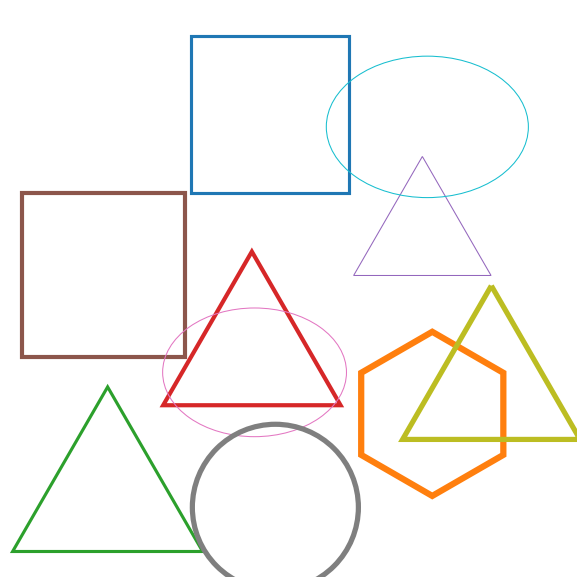[{"shape": "square", "thickness": 1.5, "radius": 0.68, "center": [0.468, 0.802]}, {"shape": "hexagon", "thickness": 3, "radius": 0.71, "center": [0.749, 0.283]}, {"shape": "triangle", "thickness": 1.5, "radius": 0.95, "center": [0.186, 0.139]}, {"shape": "triangle", "thickness": 2, "radius": 0.89, "center": [0.436, 0.386]}, {"shape": "triangle", "thickness": 0.5, "radius": 0.69, "center": [0.731, 0.591]}, {"shape": "square", "thickness": 2, "radius": 0.71, "center": [0.179, 0.523]}, {"shape": "oval", "thickness": 0.5, "radius": 0.8, "center": [0.441, 0.354]}, {"shape": "circle", "thickness": 2.5, "radius": 0.72, "center": [0.477, 0.121]}, {"shape": "triangle", "thickness": 2.5, "radius": 0.89, "center": [0.851, 0.327]}, {"shape": "oval", "thickness": 0.5, "radius": 0.87, "center": [0.74, 0.779]}]